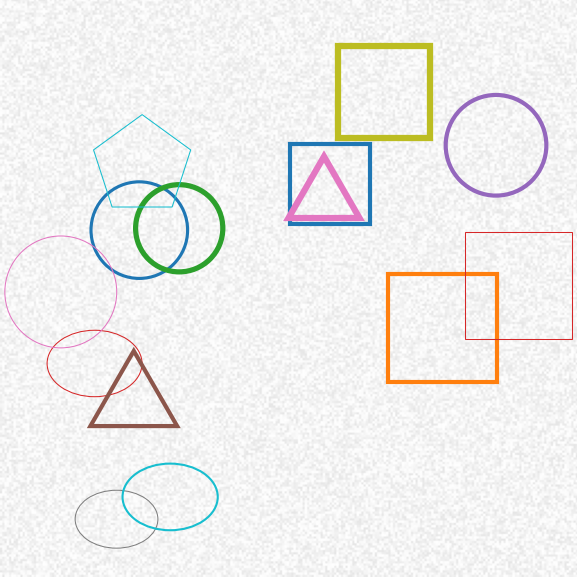[{"shape": "square", "thickness": 2, "radius": 0.35, "center": [0.571, 0.681]}, {"shape": "circle", "thickness": 1.5, "radius": 0.42, "center": [0.241, 0.601]}, {"shape": "square", "thickness": 2, "radius": 0.47, "center": [0.767, 0.431]}, {"shape": "circle", "thickness": 2.5, "radius": 0.38, "center": [0.31, 0.604]}, {"shape": "oval", "thickness": 0.5, "radius": 0.41, "center": [0.164, 0.37]}, {"shape": "square", "thickness": 0.5, "radius": 0.46, "center": [0.898, 0.505]}, {"shape": "circle", "thickness": 2, "radius": 0.44, "center": [0.859, 0.748]}, {"shape": "triangle", "thickness": 2, "radius": 0.43, "center": [0.232, 0.305]}, {"shape": "circle", "thickness": 0.5, "radius": 0.48, "center": [0.105, 0.494]}, {"shape": "triangle", "thickness": 3, "radius": 0.35, "center": [0.561, 0.657]}, {"shape": "oval", "thickness": 0.5, "radius": 0.36, "center": [0.202, 0.1]}, {"shape": "square", "thickness": 3, "radius": 0.4, "center": [0.665, 0.84]}, {"shape": "pentagon", "thickness": 0.5, "radius": 0.44, "center": [0.246, 0.712]}, {"shape": "oval", "thickness": 1, "radius": 0.41, "center": [0.295, 0.139]}]